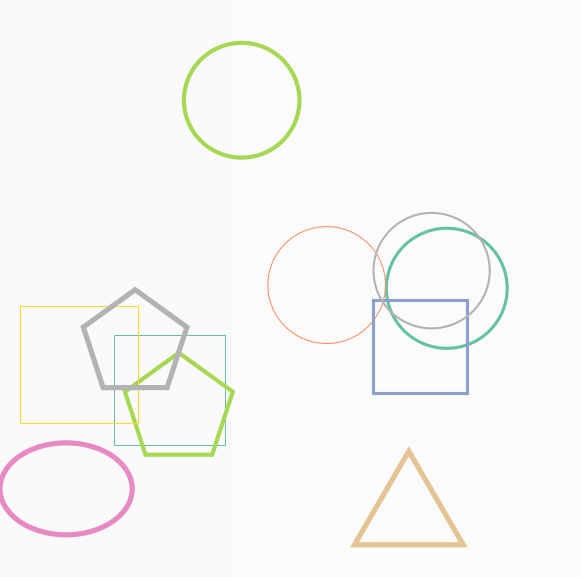[{"shape": "circle", "thickness": 1.5, "radius": 0.52, "center": [0.769, 0.5]}, {"shape": "square", "thickness": 0.5, "radius": 0.48, "center": [0.292, 0.324]}, {"shape": "circle", "thickness": 0.5, "radius": 0.51, "center": [0.562, 0.506]}, {"shape": "square", "thickness": 1.5, "radius": 0.4, "center": [0.723, 0.399]}, {"shape": "oval", "thickness": 2.5, "radius": 0.57, "center": [0.114, 0.153]}, {"shape": "pentagon", "thickness": 2, "radius": 0.49, "center": [0.308, 0.291]}, {"shape": "circle", "thickness": 2, "radius": 0.5, "center": [0.416, 0.826]}, {"shape": "square", "thickness": 0.5, "radius": 0.51, "center": [0.136, 0.368]}, {"shape": "triangle", "thickness": 2.5, "radius": 0.54, "center": [0.703, 0.11]}, {"shape": "pentagon", "thickness": 2.5, "radius": 0.47, "center": [0.232, 0.404]}, {"shape": "circle", "thickness": 1, "radius": 0.5, "center": [0.743, 0.531]}]